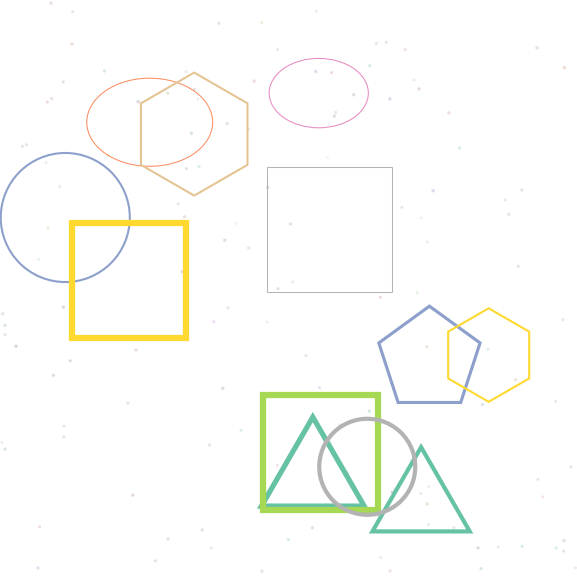[{"shape": "triangle", "thickness": 2, "radius": 0.49, "center": [0.729, 0.128]}, {"shape": "triangle", "thickness": 2.5, "radius": 0.51, "center": [0.542, 0.174]}, {"shape": "oval", "thickness": 0.5, "radius": 0.55, "center": [0.259, 0.787]}, {"shape": "pentagon", "thickness": 1.5, "radius": 0.46, "center": [0.744, 0.377]}, {"shape": "circle", "thickness": 1, "radius": 0.56, "center": [0.113, 0.622]}, {"shape": "oval", "thickness": 0.5, "radius": 0.43, "center": [0.552, 0.838]}, {"shape": "square", "thickness": 3, "radius": 0.5, "center": [0.555, 0.216]}, {"shape": "hexagon", "thickness": 1, "radius": 0.4, "center": [0.846, 0.384]}, {"shape": "square", "thickness": 3, "radius": 0.5, "center": [0.223, 0.513]}, {"shape": "hexagon", "thickness": 1, "radius": 0.53, "center": [0.336, 0.767]}, {"shape": "circle", "thickness": 2, "radius": 0.42, "center": [0.636, 0.191]}, {"shape": "square", "thickness": 0.5, "radius": 0.54, "center": [0.571, 0.602]}]